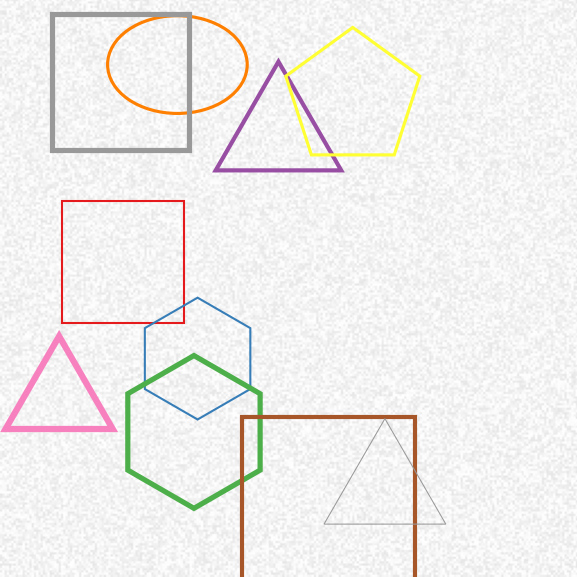[{"shape": "square", "thickness": 1, "radius": 0.53, "center": [0.212, 0.546]}, {"shape": "hexagon", "thickness": 1, "radius": 0.53, "center": [0.342, 0.378]}, {"shape": "hexagon", "thickness": 2.5, "radius": 0.66, "center": [0.336, 0.251]}, {"shape": "triangle", "thickness": 2, "radius": 0.63, "center": [0.482, 0.767]}, {"shape": "oval", "thickness": 1.5, "radius": 0.6, "center": [0.307, 0.887]}, {"shape": "pentagon", "thickness": 1.5, "radius": 0.61, "center": [0.611, 0.83]}, {"shape": "square", "thickness": 2, "radius": 0.75, "center": [0.569, 0.128]}, {"shape": "triangle", "thickness": 3, "radius": 0.54, "center": [0.102, 0.31]}, {"shape": "triangle", "thickness": 0.5, "radius": 0.61, "center": [0.667, 0.152]}, {"shape": "square", "thickness": 2.5, "radius": 0.59, "center": [0.209, 0.858]}]